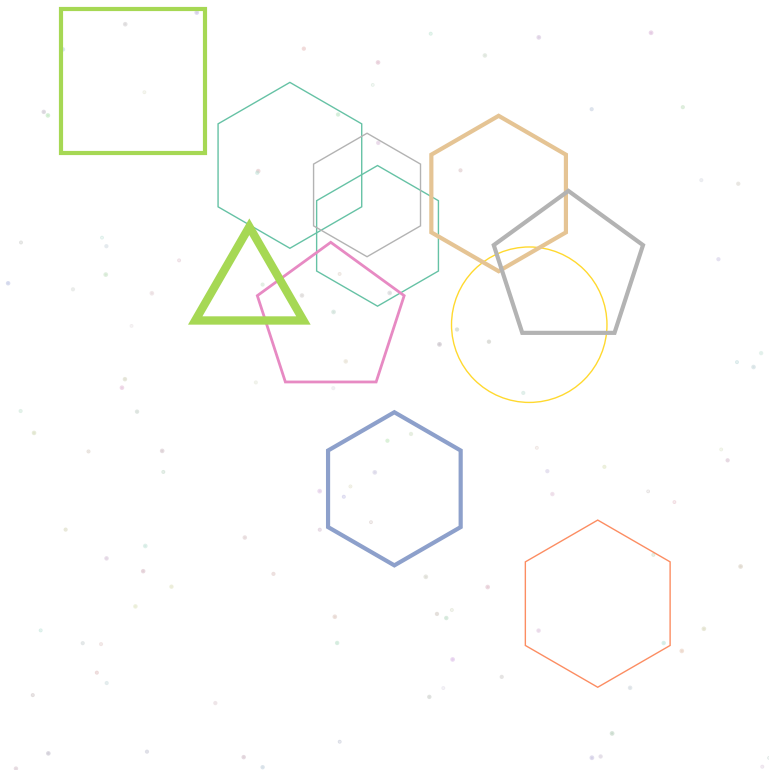[{"shape": "hexagon", "thickness": 0.5, "radius": 0.54, "center": [0.376, 0.785]}, {"shape": "hexagon", "thickness": 0.5, "radius": 0.46, "center": [0.49, 0.694]}, {"shape": "hexagon", "thickness": 0.5, "radius": 0.54, "center": [0.776, 0.216]}, {"shape": "hexagon", "thickness": 1.5, "radius": 0.5, "center": [0.512, 0.365]}, {"shape": "pentagon", "thickness": 1, "radius": 0.5, "center": [0.43, 0.585]}, {"shape": "triangle", "thickness": 3, "radius": 0.41, "center": [0.324, 0.624]}, {"shape": "square", "thickness": 1.5, "radius": 0.47, "center": [0.173, 0.895]}, {"shape": "circle", "thickness": 0.5, "radius": 0.5, "center": [0.687, 0.578]}, {"shape": "hexagon", "thickness": 1.5, "radius": 0.5, "center": [0.648, 0.749]}, {"shape": "hexagon", "thickness": 0.5, "radius": 0.4, "center": [0.477, 0.747]}, {"shape": "pentagon", "thickness": 1.5, "radius": 0.51, "center": [0.738, 0.65]}]